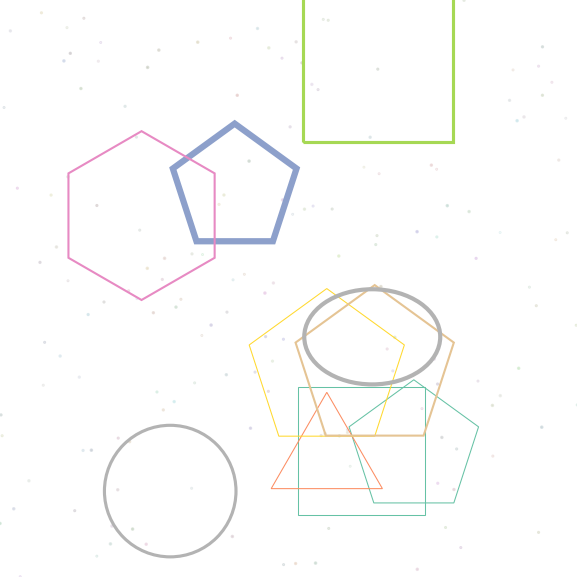[{"shape": "square", "thickness": 0.5, "radius": 0.55, "center": [0.625, 0.218]}, {"shape": "pentagon", "thickness": 0.5, "radius": 0.59, "center": [0.717, 0.224]}, {"shape": "triangle", "thickness": 0.5, "radius": 0.56, "center": [0.566, 0.209]}, {"shape": "pentagon", "thickness": 3, "radius": 0.56, "center": [0.406, 0.672]}, {"shape": "hexagon", "thickness": 1, "radius": 0.73, "center": [0.245, 0.626]}, {"shape": "square", "thickness": 1.5, "radius": 0.65, "center": [0.654, 0.883]}, {"shape": "pentagon", "thickness": 0.5, "radius": 0.71, "center": [0.566, 0.358]}, {"shape": "pentagon", "thickness": 1, "radius": 0.72, "center": [0.649, 0.361]}, {"shape": "circle", "thickness": 1.5, "radius": 0.57, "center": [0.295, 0.149]}, {"shape": "oval", "thickness": 2, "radius": 0.59, "center": [0.645, 0.416]}]